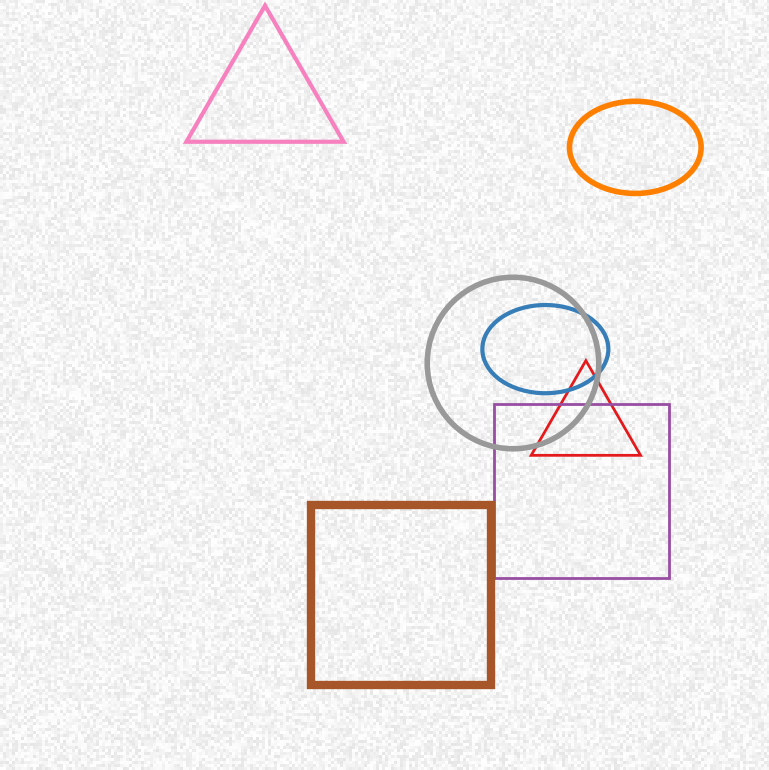[{"shape": "triangle", "thickness": 1, "radius": 0.41, "center": [0.761, 0.45]}, {"shape": "oval", "thickness": 1.5, "radius": 0.41, "center": [0.708, 0.547]}, {"shape": "square", "thickness": 1, "radius": 0.57, "center": [0.755, 0.362]}, {"shape": "oval", "thickness": 2, "radius": 0.43, "center": [0.825, 0.809]}, {"shape": "square", "thickness": 3, "radius": 0.58, "center": [0.521, 0.227]}, {"shape": "triangle", "thickness": 1.5, "radius": 0.59, "center": [0.344, 0.875]}, {"shape": "circle", "thickness": 2, "radius": 0.56, "center": [0.666, 0.529]}]